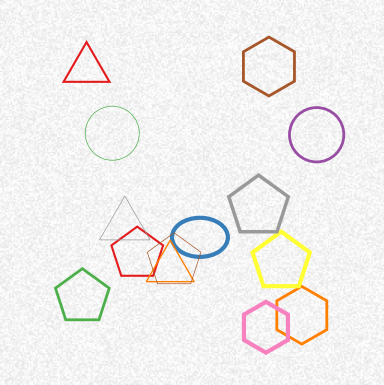[{"shape": "pentagon", "thickness": 1.5, "radius": 0.35, "center": [0.356, 0.341]}, {"shape": "triangle", "thickness": 1.5, "radius": 0.34, "center": [0.225, 0.822]}, {"shape": "oval", "thickness": 3, "radius": 0.36, "center": [0.519, 0.384]}, {"shape": "circle", "thickness": 0.5, "radius": 0.35, "center": [0.292, 0.654]}, {"shape": "pentagon", "thickness": 2, "radius": 0.37, "center": [0.214, 0.229]}, {"shape": "circle", "thickness": 2, "radius": 0.35, "center": [0.822, 0.65]}, {"shape": "hexagon", "thickness": 2, "radius": 0.37, "center": [0.784, 0.181]}, {"shape": "triangle", "thickness": 1, "radius": 0.36, "center": [0.442, 0.304]}, {"shape": "pentagon", "thickness": 3, "radius": 0.39, "center": [0.73, 0.32]}, {"shape": "hexagon", "thickness": 2, "radius": 0.38, "center": [0.699, 0.827]}, {"shape": "pentagon", "thickness": 0.5, "radius": 0.37, "center": [0.452, 0.322]}, {"shape": "hexagon", "thickness": 3, "radius": 0.33, "center": [0.691, 0.15]}, {"shape": "pentagon", "thickness": 2.5, "radius": 0.41, "center": [0.672, 0.464]}, {"shape": "triangle", "thickness": 0.5, "radius": 0.38, "center": [0.324, 0.415]}]